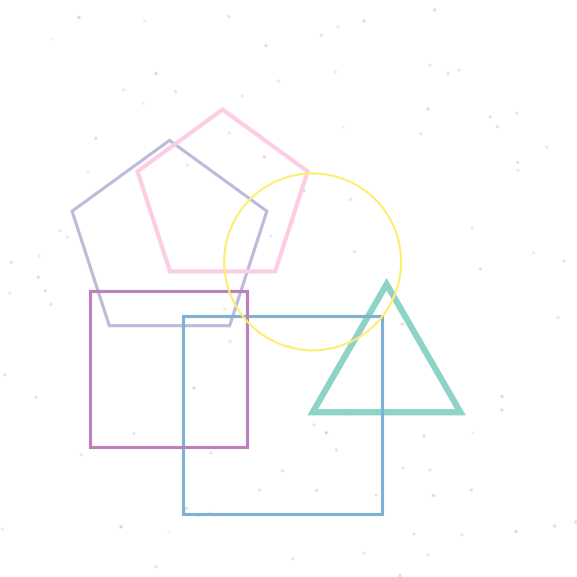[{"shape": "triangle", "thickness": 3, "radius": 0.74, "center": [0.669, 0.359]}, {"shape": "pentagon", "thickness": 1.5, "radius": 0.89, "center": [0.293, 0.579]}, {"shape": "square", "thickness": 1.5, "radius": 0.86, "center": [0.489, 0.281]}, {"shape": "pentagon", "thickness": 2, "radius": 0.77, "center": [0.385, 0.654]}, {"shape": "square", "thickness": 1.5, "radius": 0.68, "center": [0.291, 0.36]}, {"shape": "circle", "thickness": 1, "radius": 0.77, "center": [0.541, 0.546]}]